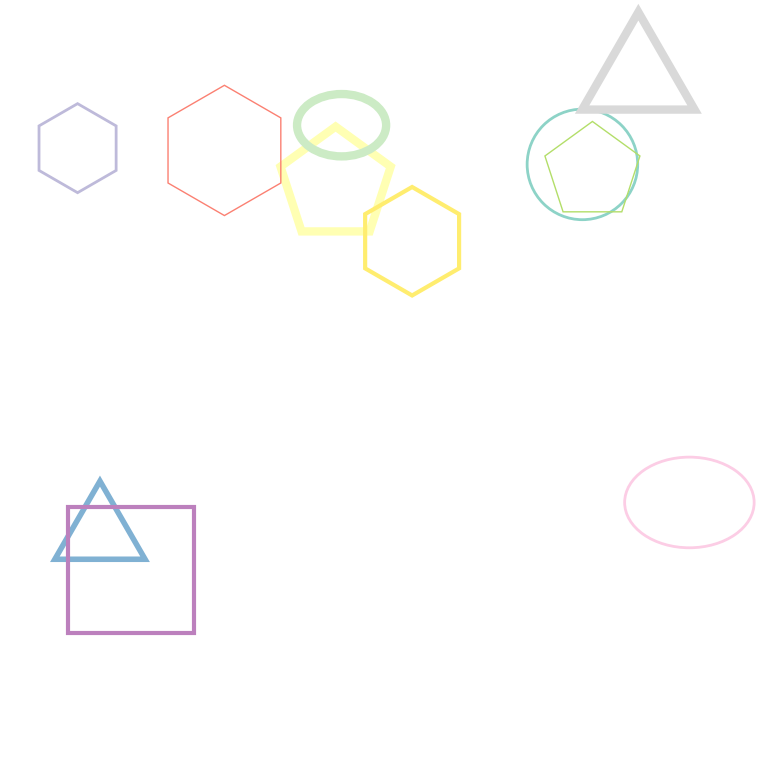[{"shape": "circle", "thickness": 1, "radius": 0.36, "center": [0.756, 0.786]}, {"shape": "pentagon", "thickness": 3, "radius": 0.38, "center": [0.436, 0.76]}, {"shape": "hexagon", "thickness": 1, "radius": 0.29, "center": [0.101, 0.808]}, {"shape": "hexagon", "thickness": 0.5, "radius": 0.42, "center": [0.291, 0.805]}, {"shape": "triangle", "thickness": 2, "radius": 0.34, "center": [0.13, 0.308]}, {"shape": "pentagon", "thickness": 0.5, "radius": 0.32, "center": [0.769, 0.777]}, {"shape": "oval", "thickness": 1, "radius": 0.42, "center": [0.895, 0.347]}, {"shape": "triangle", "thickness": 3, "radius": 0.42, "center": [0.829, 0.9]}, {"shape": "square", "thickness": 1.5, "radius": 0.41, "center": [0.17, 0.259]}, {"shape": "oval", "thickness": 3, "radius": 0.29, "center": [0.444, 0.837]}, {"shape": "hexagon", "thickness": 1.5, "radius": 0.35, "center": [0.535, 0.687]}]